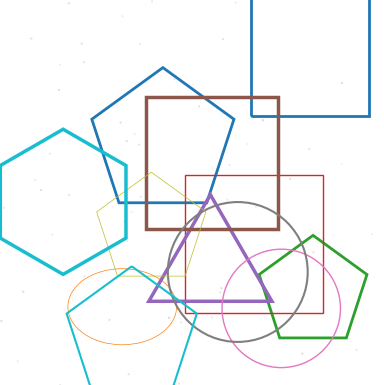[{"shape": "pentagon", "thickness": 2, "radius": 0.97, "center": [0.423, 0.63]}, {"shape": "square", "thickness": 2, "radius": 0.76, "center": [0.805, 0.851]}, {"shape": "oval", "thickness": 0.5, "radius": 0.71, "center": [0.317, 0.203]}, {"shape": "pentagon", "thickness": 2, "radius": 0.74, "center": [0.813, 0.241]}, {"shape": "square", "thickness": 1, "radius": 0.9, "center": [0.659, 0.365]}, {"shape": "triangle", "thickness": 2.5, "radius": 0.92, "center": [0.546, 0.31]}, {"shape": "square", "thickness": 2.5, "radius": 0.86, "center": [0.55, 0.577]}, {"shape": "circle", "thickness": 1, "radius": 0.77, "center": [0.731, 0.199]}, {"shape": "circle", "thickness": 1.5, "radius": 0.91, "center": [0.618, 0.294]}, {"shape": "pentagon", "thickness": 0.5, "radius": 0.75, "center": [0.393, 0.404]}, {"shape": "hexagon", "thickness": 2.5, "radius": 0.94, "center": [0.164, 0.476]}, {"shape": "pentagon", "thickness": 1.5, "radius": 0.89, "center": [0.342, 0.13]}]